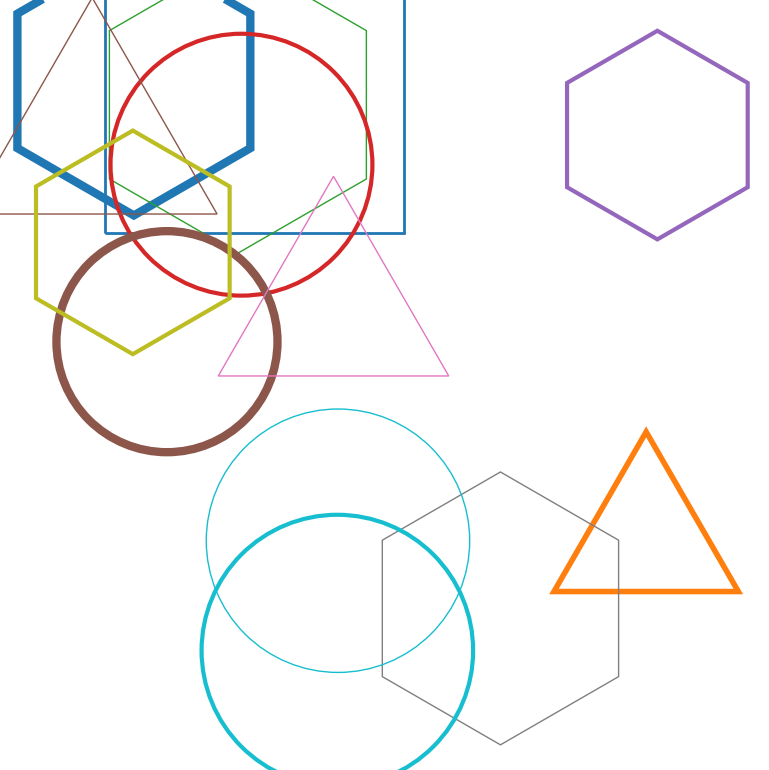[{"shape": "hexagon", "thickness": 3, "radius": 0.87, "center": [0.174, 0.895]}, {"shape": "square", "thickness": 1, "radius": 0.97, "center": [0.33, 0.892]}, {"shape": "triangle", "thickness": 2, "radius": 0.69, "center": [0.839, 0.301]}, {"shape": "hexagon", "thickness": 0.5, "radius": 0.96, "center": [0.309, 0.864]}, {"shape": "circle", "thickness": 1.5, "radius": 0.85, "center": [0.314, 0.786]}, {"shape": "hexagon", "thickness": 1.5, "radius": 0.68, "center": [0.854, 0.825]}, {"shape": "circle", "thickness": 3, "radius": 0.72, "center": [0.217, 0.556]}, {"shape": "triangle", "thickness": 0.5, "radius": 0.94, "center": [0.12, 0.816]}, {"shape": "triangle", "thickness": 0.5, "radius": 0.86, "center": [0.433, 0.598]}, {"shape": "hexagon", "thickness": 0.5, "radius": 0.89, "center": [0.65, 0.21]}, {"shape": "hexagon", "thickness": 1.5, "radius": 0.73, "center": [0.172, 0.685]}, {"shape": "circle", "thickness": 1.5, "radius": 0.88, "center": [0.438, 0.155]}, {"shape": "circle", "thickness": 0.5, "radius": 0.86, "center": [0.439, 0.298]}]